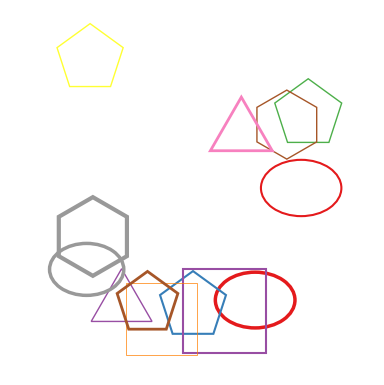[{"shape": "oval", "thickness": 1.5, "radius": 0.52, "center": [0.782, 0.512]}, {"shape": "oval", "thickness": 2.5, "radius": 0.52, "center": [0.663, 0.221]}, {"shape": "pentagon", "thickness": 1.5, "radius": 0.45, "center": [0.501, 0.206]}, {"shape": "pentagon", "thickness": 1, "radius": 0.46, "center": [0.801, 0.704]}, {"shape": "square", "thickness": 1.5, "radius": 0.54, "center": [0.584, 0.192]}, {"shape": "triangle", "thickness": 1, "radius": 0.46, "center": [0.316, 0.211]}, {"shape": "square", "thickness": 0.5, "radius": 0.47, "center": [0.42, 0.172]}, {"shape": "pentagon", "thickness": 1, "radius": 0.45, "center": [0.234, 0.848]}, {"shape": "hexagon", "thickness": 1, "radius": 0.45, "center": [0.745, 0.676]}, {"shape": "pentagon", "thickness": 2, "radius": 0.41, "center": [0.383, 0.212]}, {"shape": "triangle", "thickness": 2, "radius": 0.46, "center": [0.627, 0.655]}, {"shape": "oval", "thickness": 2.5, "radius": 0.48, "center": [0.225, 0.3]}, {"shape": "hexagon", "thickness": 3, "radius": 0.51, "center": [0.241, 0.386]}]